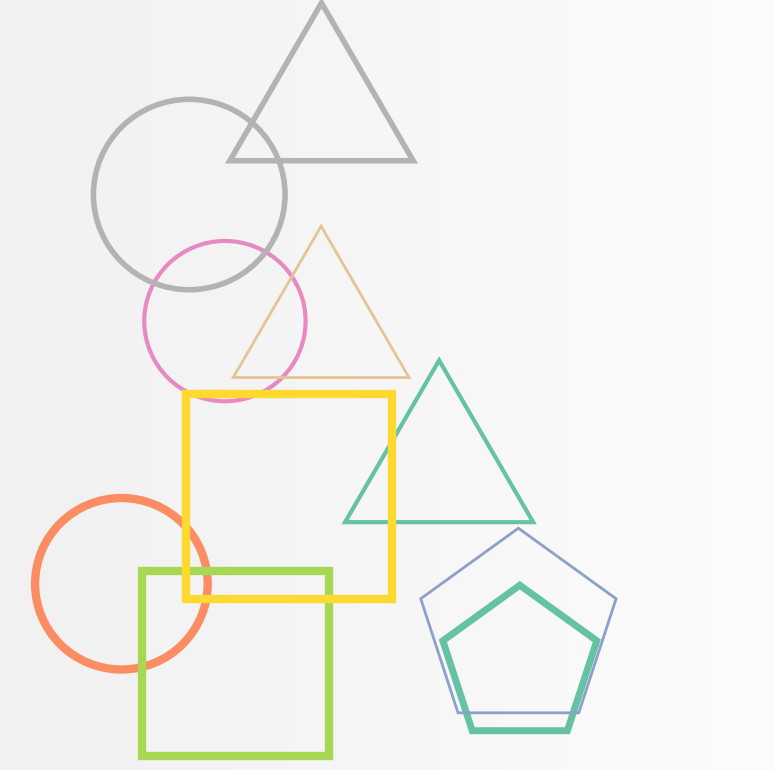[{"shape": "pentagon", "thickness": 2.5, "radius": 0.52, "center": [0.671, 0.136]}, {"shape": "triangle", "thickness": 1.5, "radius": 0.7, "center": [0.567, 0.392]}, {"shape": "circle", "thickness": 3, "radius": 0.56, "center": [0.157, 0.242]}, {"shape": "pentagon", "thickness": 1, "radius": 0.66, "center": [0.669, 0.181]}, {"shape": "circle", "thickness": 1.5, "radius": 0.52, "center": [0.29, 0.583]}, {"shape": "square", "thickness": 3, "radius": 0.6, "center": [0.304, 0.138]}, {"shape": "square", "thickness": 3, "radius": 0.67, "center": [0.373, 0.356]}, {"shape": "triangle", "thickness": 1, "radius": 0.66, "center": [0.414, 0.575]}, {"shape": "triangle", "thickness": 2, "radius": 0.68, "center": [0.415, 0.86]}, {"shape": "circle", "thickness": 2, "radius": 0.62, "center": [0.244, 0.747]}]